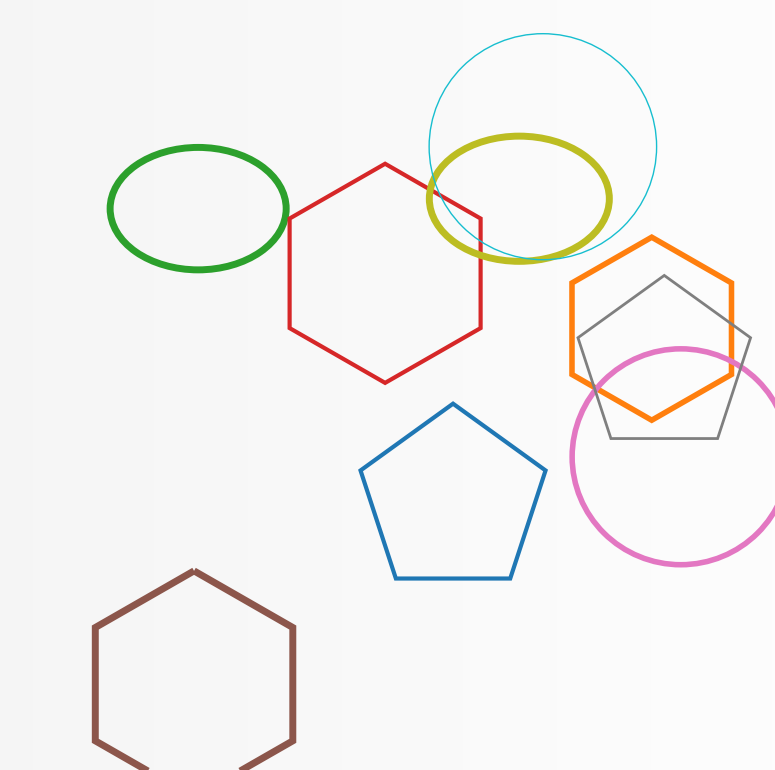[{"shape": "pentagon", "thickness": 1.5, "radius": 0.63, "center": [0.585, 0.35]}, {"shape": "hexagon", "thickness": 2, "radius": 0.59, "center": [0.841, 0.573]}, {"shape": "oval", "thickness": 2.5, "radius": 0.57, "center": [0.256, 0.729]}, {"shape": "hexagon", "thickness": 1.5, "radius": 0.71, "center": [0.497, 0.645]}, {"shape": "hexagon", "thickness": 2.5, "radius": 0.74, "center": [0.25, 0.111]}, {"shape": "circle", "thickness": 2, "radius": 0.7, "center": [0.878, 0.407]}, {"shape": "pentagon", "thickness": 1, "radius": 0.59, "center": [0.857, 0.525]}, {"shape": "oval", "thickness": 2.5, "radius": 0.58, "center": [0.67, 0.742]}, {"shape": "circle", "thickness": 0.5, "radius": 0.73, "center": [0.7, 0.809]}]